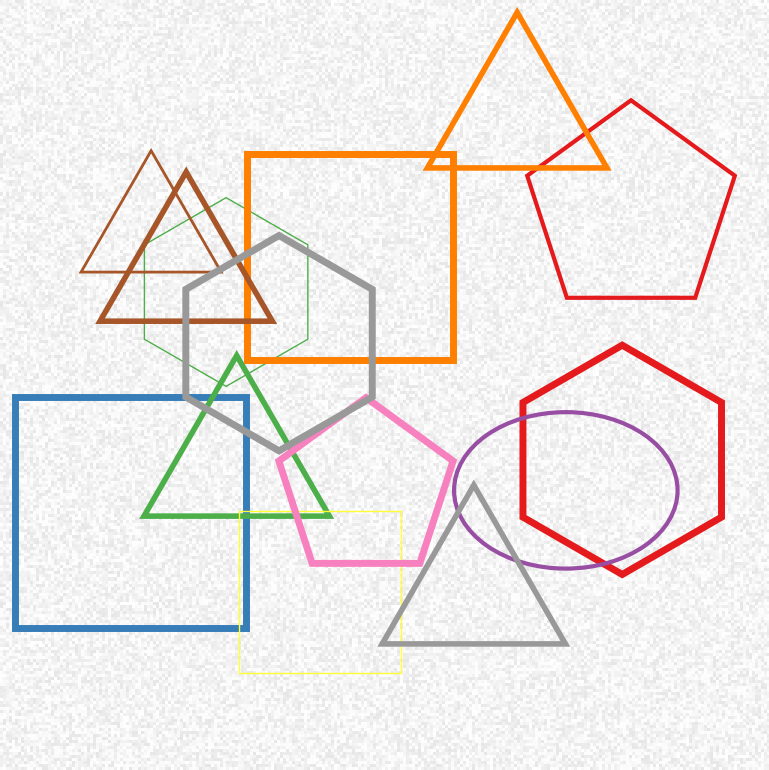[{"shape": "hexagon", "thickness": 2.5, "radius": 0.74, "center": [0.808, 0.403]}, {"shape": "pentagon", "thickness": 1.5, "radius": 0.71, "center": [0.82, 0.728]}, {"shape": "square", "thickness": 2.5, "radius": 0.75, "center": [0.169, 0.335]}, {"shape": "triangle", "thickness": 2, "radius": 0.7, "center": [0.307, 0.399]}, {"shape": "hexagon", "thickness": 0.5, "radius": 0.61, "center": [0.294, 0.621]}, {"shape": "oval", "thickness": 1.5, "radius": 0.73, "center": [0.735, 0.363]}, {"shape": "triangle", "thickness": 2, "radius": 0.67, "center": [0.672, 0.849]}, {"shape": "square", "thickness": 2.5, "radius": 0.67, "center": [0.454, 0.666]}, {"shape": "square", "thickness": 0.5, "radius": 0.52, "center": [0.415, 0.231]}, {"shape": "triangle", "thickness": 2, "radius": 0.65, "center": [0.242, 0.647]}, {"shape": "triangle", "thickness": 1, "radius": 0.53, "center": [0.196, 0.699]}, {"shape": "pentagon", "thickness": 2.5, "radius": 0.59, "center": [0.475, 0.365]}, {"shape": "triangle", "thickness": 2, "radius": 0.69, "center": [0.615, 0.232]}, {"shape": "hexagon", "thickness": 2.5, "radius": 0.7, "center": [0.362, 0.554]}]